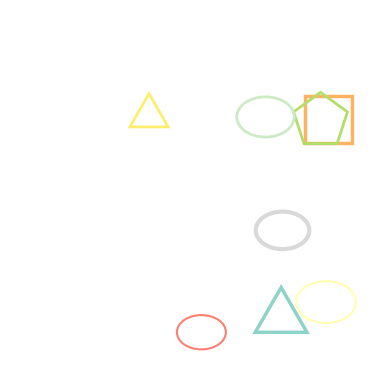[{"shape": "triangle", "thickness": 2.5, "radius": 0.39, "center": [0.73, 0.176]}, {"shape": "oval", "thickness": 1.5, "radius": 0.39, "center": [0.847, 0.215]}, {"shape": "oval", "thickness": 1.5, "radius": 0.32, "center": [0.523, 0.137]}, {"shape": "square", "thickness": 2.5, "radius": 0.31, "center": [0.853, 0.689]}, {"shape": "pentagon", "thickness": 2, "radius": 0.37, "center": [0.833, 0.687]}, {"shape": "oval", "thickness": 3, "radius": 0.35, "center": [0.734, 0.402]}, {"shape": "oval", "thickness": 2, "radius": 0.37, "center": [0.69, 0.696]}, {"shape": "triangle", "thickness": 2, "radius": 0.29, "center": [0.387, 0.699]}]